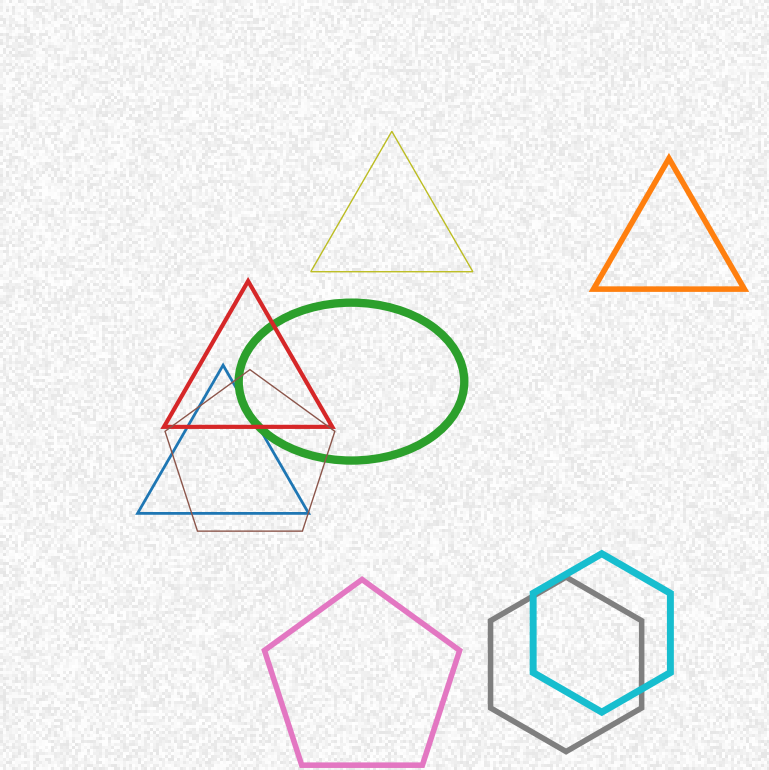[{"shape": "triangle", "thickness": 1, "radius": 0.64, "center": [0.29, 0.397]}, {"shape": "triangle", "thickness": 2, "radius": 0.57, "center": [0.869, 0.681]}, {"shape": "oval", "thickness": 3, "radius": 0.73, "center": [0.456, 0.504]}, {"shape": "triangle", "thickness": 1.5, "radius": 0.63, "center": [0.322, 0.509]}, {"shape": "pentagon", "thickness": 0.5, "radius": 0.58, "center": [0.325, 0.404]}, {"shape": "pentagon", "thickness": 2, "radius": 0.67, "center": [0.47, 0.114]}, {"shape": "hexagon", "thickness": 2, "radius": 0.57, "center": [0.735, 0.137]}, {"shape": "triangle", "thickness": 0.5, "radius": 0.61, "center": [0.509, 0.708]}, {"shape": "hexagon", "thickness": 2.5, "radius": 0.51, "center": [0.782, 0.178]}]